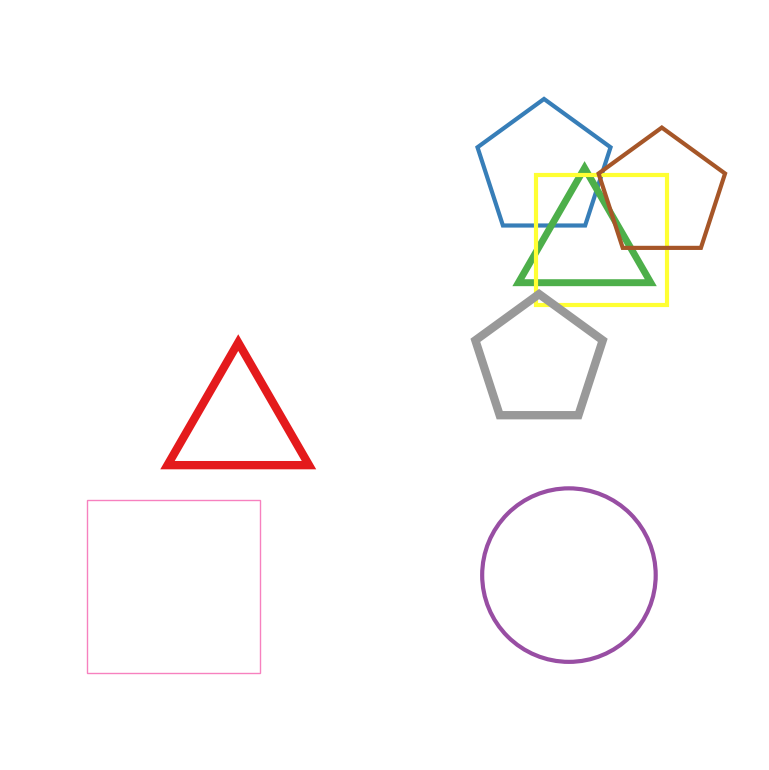[{"shape": "triangle", "thickness": 3, "radius": 0.53, "center": [0.309, 0.449]}, {"shape": "pentagon", "thickness": 1.5, "radius": 0.45, "center": [0.707, 0.781]}, {"shape": "triangle", "thickness": 2.5, "radius": 0.5, "center": [0.759, 0.682]}, {"shape": "circle", "thickness": 1.5, "radius": 0.56, "center": [0.739, 0.253]}, {"shape": "square", "thickness": 1.5, "radius": 0.42, "center": [0.781, 0.688]}, {"shape": "pentagon", "thickness": 1.5, "radius": 0.43, "center": [0.86, 0.748]}, {"shape": "square", "thickness": 0.5, "radius": 0.56, "center": [0.226, 0.238]}, {"shape": "pentagon", "thickness": 3, "radius": 0.43, "center": [0.7, 0.531]}]